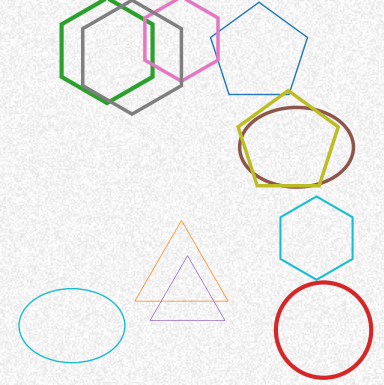[{"shape": "pentagon", "thickness": 1, "radius": 0.66, "center": [0.673, 0.862]}, {"shape": "triangle", "thickness": 0.5, "radius": 0.7, "center": [0.471, 0.288]}, {"shape": "hexagon", "thickness": 3, "radius": 0.68, "center": [0.278, 0.869]}, {"shape": "circle", "thickness": 3, "radius": 0.62, "center": [0.84, 0.143]}, {"shape": "triangle", "thickness": 0.5, "radius": 0.56, "center": [0.487, 0.223]}, {"shape": "oval", "thickness": 2.5, "radius": 0.74, "center": [0.77, 0.618]}, {"shape": "hexagon", "thickness": 2.5, "radius": 0.55, "center": [0.471, 0.899]}, {"shape": "hexagon", "thickness": 2.5, "radius": 0.74, "center": [0.343, 0.852]}, {"shape": "pentagon", "thickness": 2.5, "radius": 0.68, "center": [0.749, 0.628]}, {"shape": "oval", "thickness": 1, "radius": 0.69, "center": [0.187, 0.154]}, {"shape": "hexagon", "thickness": 1.5, "radius": 0.54, "center": [0.822, 0.382]}]